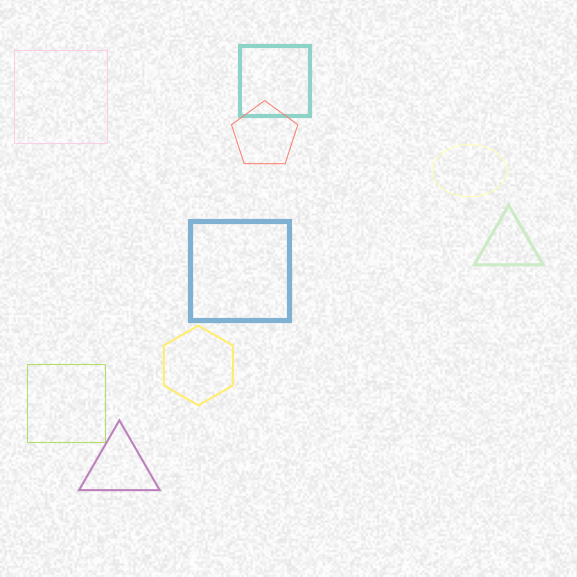[{"shape": "square", "thickness": 2, "radius": 0.3, "center": [0.476, 0.859]}, {"shape": "oval", "thickness": 0.5, "radius": 0.32, "center": [0.813, 0.704]}, {"shape": "pentagon", "thickness": 0.5, "radius": 0.3, "center": [0.458, 0.765]}, {"shape": "square", "thickness": 2.5, "radius": 0.43, "center": [0.415, 0.531]}, {"shape": "square", "thickness": 0.5, "radius": 0.34, "center": [0.115, 0.301]}, {"shape": "square", "thickness": 0.5, "radius": 0.4, "center": [0.104, 0.833]}, {"shape": "triangle", "thickness": 1, "radius": 0.4, "center": [0.207, 0.191]}, {"shape": "triangle", "thickness": 1.5, "radius": 0.34, "center": [0.881, 0.575]}, {"shape": "hexagon", "thickness": 1, "radius": 0.35, "center": [0.343, 0.366]}]